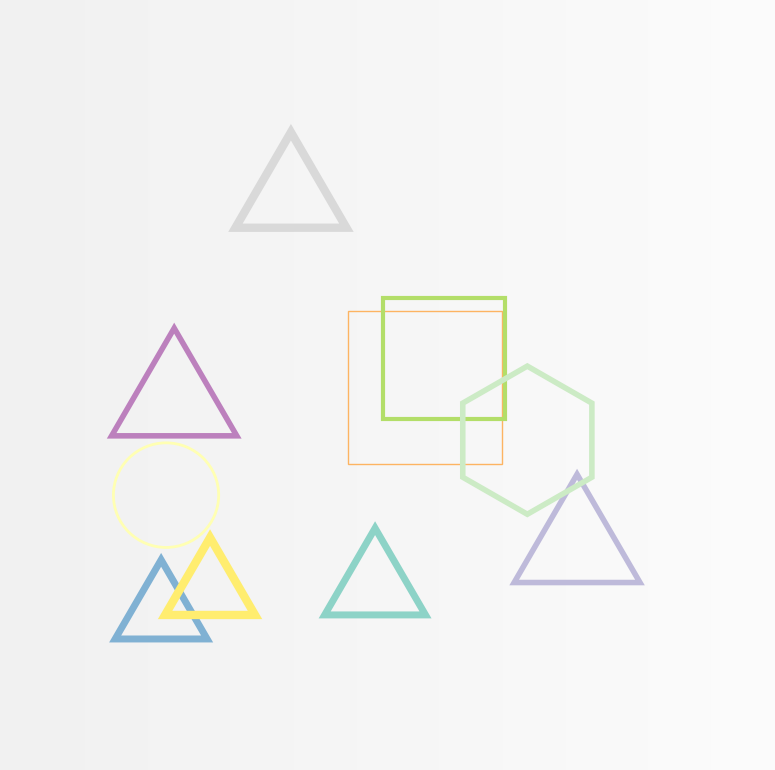[{"shape": "triangle", "thickness": 2.5, "radius": 0.38, "center": [0.484, 0.239]}, {"shape": "circle", "thickness": 1, "radius": 0.34, "center": [0.214, 0.357]}, {"shape": "triangle", "thickness": 2, "radius": 0.47, "center": [0.745, 0.29]}, {"shape": "triangle", "thickness": 2.5, "radius": 0.34, "center": [0.208, 0.204]}, {"shape": "square", "thickness": 0.5, "radius": 0.5, "center": [0.548, 0.497]}, {"shape": "square", "thickness": 1.5, "radius": 0.39, "center": [0.573, 0.534]}, {"shape": "triangle", "thickness": 3, "radius": 0.41, "center": [0.375, 0.746]}, {"shape": "triangle", "thickness": 2, "radius": 0.47, "center": [0.225, 0.481]}, {"shape": "hexagon", "thickness": 2, "radius": 0.48, "center": [0.68, 0.428]}, {"shape": "triangle", "thickness": 3, "radius": 0.33, "center": [0.271, 0.235]}]